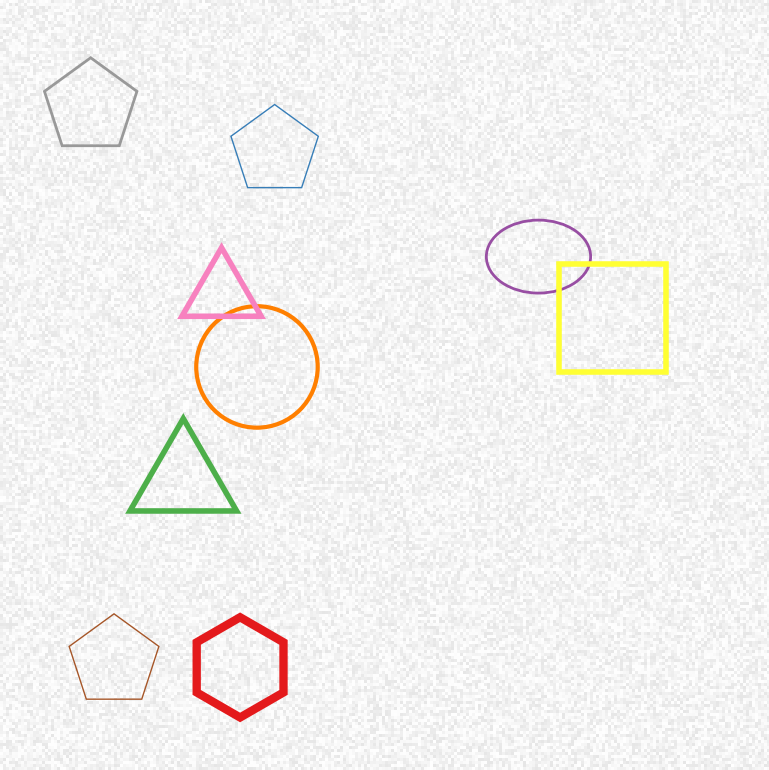[{"shape": "hexagon", "thickness": 3, "radius": 0.33, "center": [0.312, 0.133]}, {"shape": "pentagon", "thickness": 0.5, "radius": 0.3, "center": [0.357, 0.805]}, {"shape": "triangle", "thickness": 2, "radius": 0.4, "center": [0.238, 0.376]}, {"shape": "oval", "thickness": 1, "radius": 0.34, "center": [0.699, 0.667]}, {"shape": "circle", "thickness": 1.5, "radius": 0.39, "center": [0.334, 0.523]}, {"shape": "square", "thickness": 2, "radius": 0.35, "center": [0.795, 0.587]}, {"shape": "pentagon", "thickness": 0.5, "radius": 0.31, "center": [0.148, 0.142]}, {"shape": "triangle", "thickness": 2, "radius": 0.3, "center": [0.288, 0.619]}, {"shape": "pentagon", "thickness": 1, "radius": 0.32, "center": [0.118, 0.862]}]